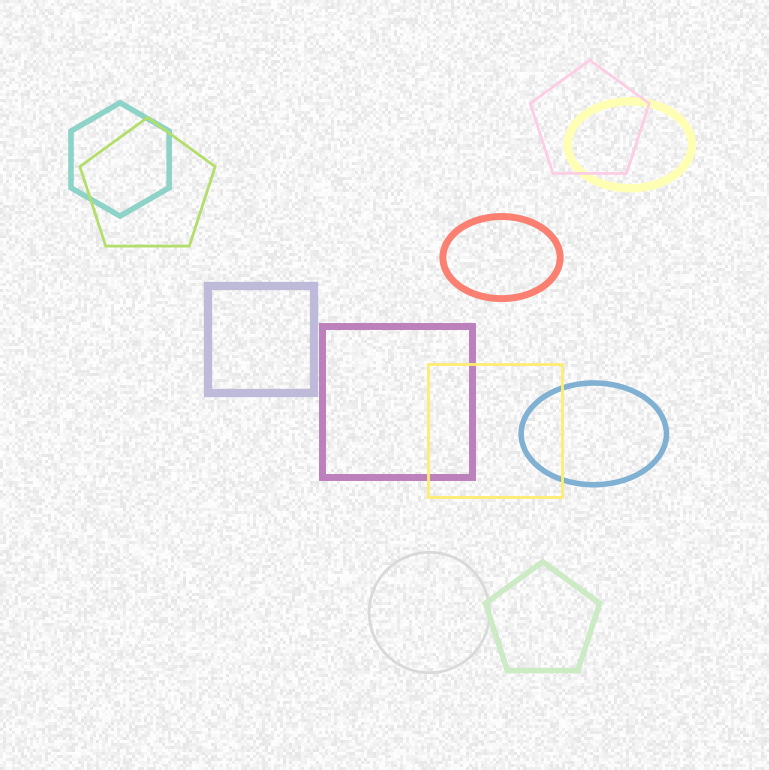[{"shape": "hexagon", "thickness": 2, "radius": 0.37, "center": [0.156, 0.793]}, {"shape": "oval", "thickness": 3, "radius": 0.4, "center": [0.818, 0.812]}, {"shape": "square", "thickness": 3, "radius": 0.34, "center": [0.339, 0.559]}, {"shape": "oval", "thickness": 2.5, "radius": 0.38, "center": [0.651, 0.666]}, {"shape": "oval", "thickness": 2, "radius": 0.47, "center": [0.771, 0.437]}, {"shape": "pentagon", "thickness": 1, "radius": 0.46, "center": [0.192, 0.755]}, {"shape": "pentagon", "thickness": 1, "radius": 0.41, "center": [0.766, 0.841]}, {"shape": "circle", "thickness": 1, "radius": 0.39, "center": [0.558, 0.205]}, {"shape": "square", "thickness": 2.5, "radius": 0.49, "center": [0.515, 0.478]}, {"shape": "pentagon", "thickness": 2, "radius": 0.39, "center": [0.705, 0.192]}, {"shape": "square", "thickness": 1, "radius": 0.43, "center": [0.643, 0.441]}]